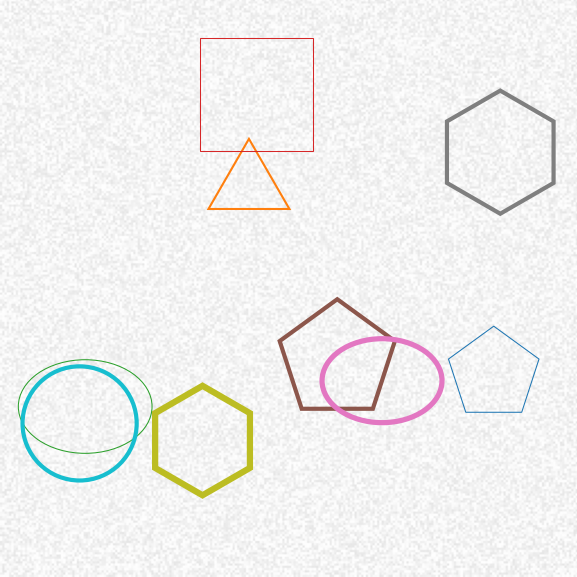[{"shape": "pentagon", "thickness": 0.5, "radius": 0.41, "center": [0.855, 0.352]}, {"shape": "triangle", "thickness": 1, "radius": 0.4, "center": [0.431, 0.678]}, {"shape": "oval", "thickness": 0.5, "radius": 0.58, "center": [0.148, 0.295]}, {"shape": "square", "thickness": 0.5, "radius": 0.49, "center": [0.444, 0.836]}, {"shape": "pentagon", "thickness": 2, "radius": 0.52, "center": [0.584, 0.376]}, {"shape": "oval", "thickness": 2.5, "radius": 0.52, "center": [0.662, 0.34]}, {"shape": "hexagon", "thickness": 2, "radius": 0.53, "center": [0.866, 0.736]}, {"shape": "hexagon", "thickness": 3, "radius": 0.47, "center": [0.351, 0.236]}, {"shape": "circle", "thickness": 2, "radius": 0.49, "center": [0.138, 0.266]}]